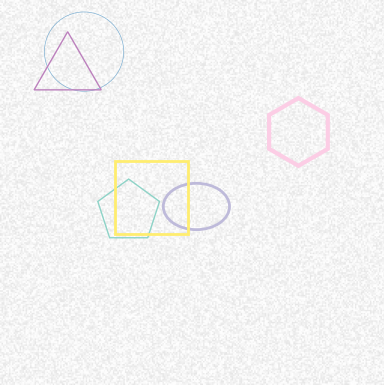[{"shape": "pentagon", "thickness": 1, "radius": 0.42, "center": [0.334, 0.451]}, {"shape": "oval", "thickness": 2, "radius": 0.43, "center": [0.51, 0.464]}, {"shape": "circle", "thickness": 0.5, "radius": 0.51, "center": [0.218, 0.866]}, {"shape": "hexagon", "thickness": 3, "radius": 0.44, "center": [0.775, 0.657]}, {"shape": "triangle", "thickness": 1, "radius": 0.5, "center": [0.176, 0.817]}, {"shape": "square", "thickness": 2, "radius": 0.47, "center": [0.394, 0.486]}]